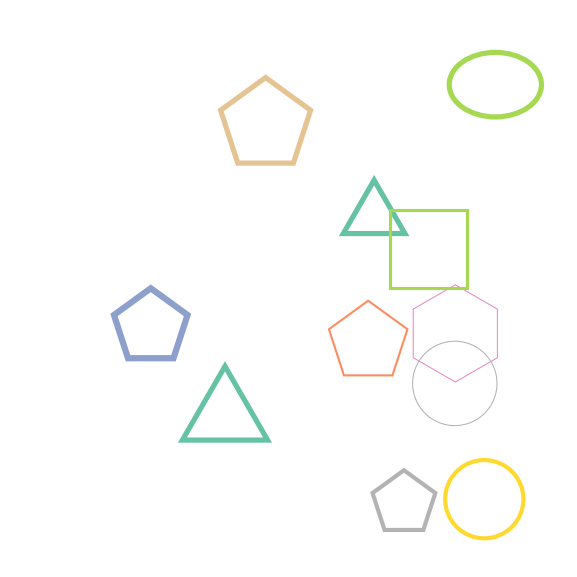[{"shape": "triangle", "thickness": 2.5, "radius": 0.43, "center": [0.39, 0.28]}, {"shape": "triangle", "thickness": 2.5, "radius": 0.31, "center": [0.648, 0.626]}, {"shape": "pentagon", "thickness": 1, "radius": 0.36, "center": [0.638, 0.407]}, {"shape": "pentagon", "thickness": 3, "radius": 0.33, "center": [0.261, 0.433]}, {"shape": "hexagon", "thickness": 0.5, "radius": 0.42, "center": [0.788, 0.422]}, {"shape": "oval", "thickness": 2.5, "radius": 0.4, "center": [0.858, 0.853]}, {"shape": "square", "thickness": 1.5, "radius": 0.34, "center": [0.742, 0.568]}, {"shape": "circle", "thickness": 2, "radius": 0.34, "center": [0.839, 0.135]}, {"shape": "pentagon", "thickness": 2.5, "radius": 0.41, "center": [0.46, 0.783]}, {"shape": "pentagon", "thickness": 2, "radius": 0.29, "center": [0.699, 0.128]}, {"shape": "circle", "thickness": 0.5, "radius": 0.37, "center": [0.788, 0.335]}]